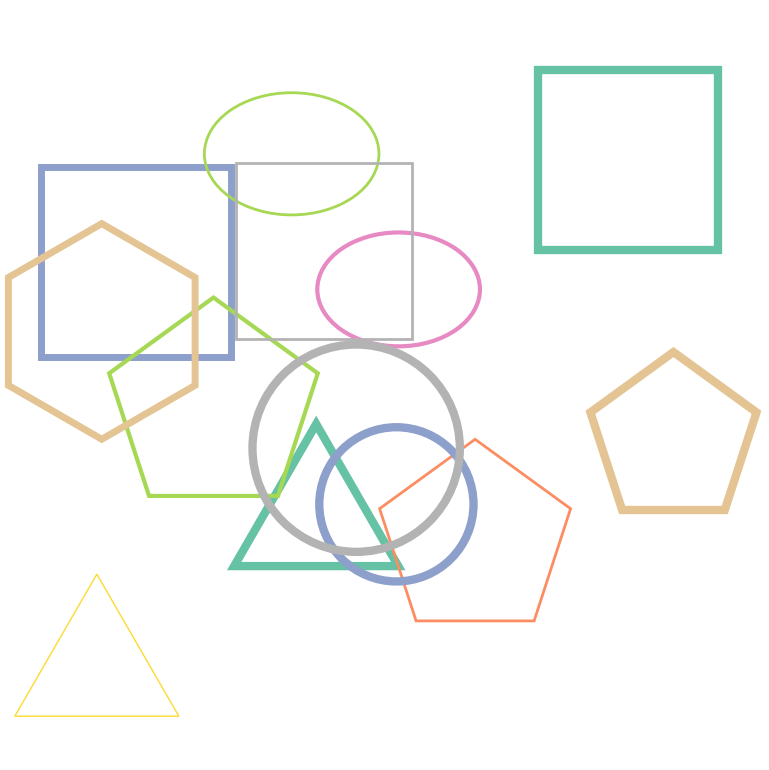[{"shape": "square", "thickness": 3, "radius": 0.58, "center": [0.816, 0.792]}, {"shape": "triangle", "thickness": 3, "radius": 0.62, "center": [0.411, 0.326]}, {"shape": "pentagon", "thickness": 1, "radius": 0.65, "center": [0.617, 0.299]}, {"shape": "square", "thickness": 2.5, "radius": 0.62, "center": [0.177, 0.66]}, {"shape": "circle", "thickness": 3, "radius": 0.5, "center": [0.515, 0.345]}, {"shape": "oval", "thickness": 1.5, "radius": 0.53, "center": [0.518, 0.624]}, {"shape": "oval", "thickness": 1, "radius": 0.57, "center": [0.379, 0.8]}, {"shape": "pentagon", "thickness": 1.5, "radius": 0.71, "center": [0.277, 0.471]}, {"shape": "triangle", "thickness": 0.5, "radius": 0.62, "center": [0.126, 0.131]}, {"shape": "hexagon", "thickness": 2.5, "radius": 0.7, "center": [0.132, 0.57]}, {"shape": "pentagon", "thickness": 3, "radius": 0.57, "center": [0.875, 0.429]}, {"shape": "circle", "thickness": 3, "radius": 0.67, "center": [0.463, 0.418]}, {"shape": "square", "thickness": 1, "radius": 0.57, "center": [0.421, 0.674]}]